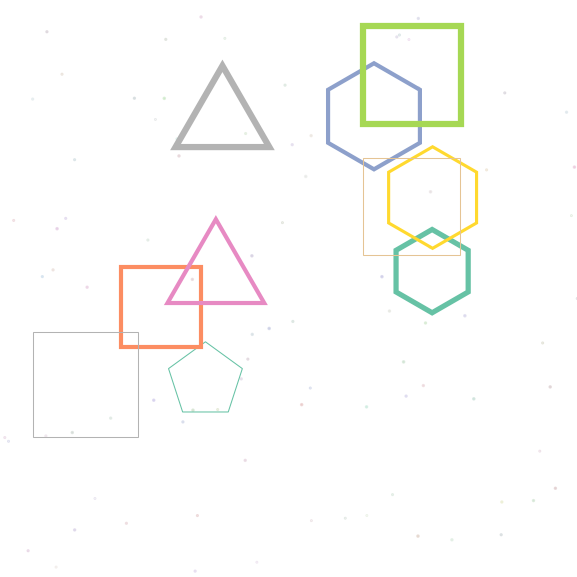[{"shape": "pentagon", "thickness": 0.5, "radius": 0.34, "center": [0.356, 0.34]}, {"shape": "hexagon", "thickness": 2.5, "radius": 0.36, "center": [0.748, 0.53]}, {"shape": "square", "thickness": 2, "radius": 0.35, "center": [0.279, 0.468]}, {"shape": "hexagon", "thickness": 2, "radius": 0.46, "center": [0.648, 0.798]}, {"shape": "triangle", "thickness": 2, "radius": 0.48, "center": [0.374, 0.523]}, {"shape": "square", "thickness": 3, "radius": 0.43, "center": [0.714, 0.87]}, {"shape": "hexagon", "thickness": 1.5, "radius": 0.44, "center": [0.749, 0.657]}, {"shape": "square", "thickness": 0.5, "radius": 0.42, "center": [0.713, 0.642]}, {"shape": "square", "thickness": 0.5, "radius": 0.45, "center": [0.147, 0.333]}, {"shape": "triangle", "thickness": 3, "radius": 0.47, "center": [0.385, 0.791]}]